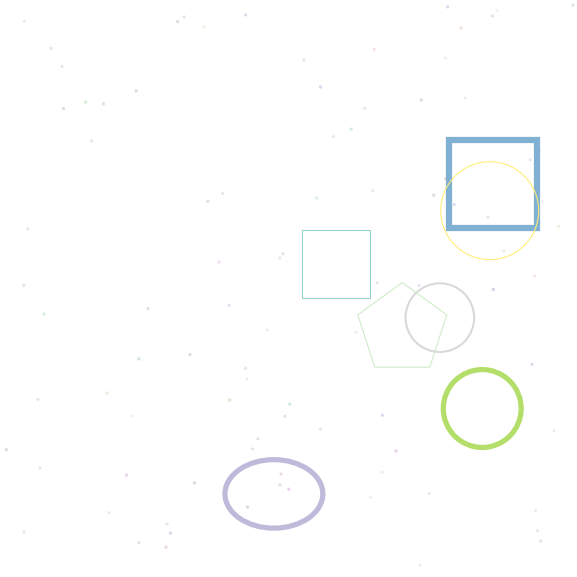[{"shape": "square", "thickness": 0.5, "radius": 0.29, "center": [0.582, 0.542]}, {"shape": "oval", "thickness": 2.5, "radius": 0.42, "center": [0.474, 0.144]}, {"shape": "square", "thickness": 3, "radius": 0.38, "center": [0.854, 0.681]}, {"shape": "circle", "thickness": 2.5, "radius": 0.34, "center": [0.835, 0.292]}, {"shape": "circle", "thickness": 1, "radius": 0.3, "center": [0.762, 0.449]}, {"shape": "pentagon", "thickness": 0.5, "radius": 0.41, "center": [0.697, 0.429]}, {"shape": "circle", "thickness": 0.5, "radius": 0.42, "center": [0.848, 0.634]}]